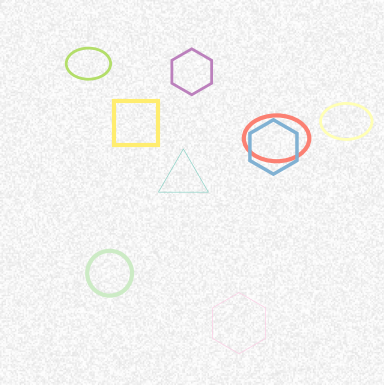[{"shape": "triangle", "thickness": 0.5, "radius": 0.37, "center": [0.476, 0.538]}, {"shape": "oval", "thickness": 2, "radius": 0.33, "center": [0.9, 0.685]}, {"shape": "oval", "thickness": 3, "radius": 0.43, "center": [0.718, 0.641]}, {"shape": "hexagon", "thickness": 2.5, "radius": 0.35, "center": [0.71, 0.618]}, {"shape": "oval", "thickness": 2, "radius": 0.29, "center": [0.23, 0.835]}, {"shape": "hexagon", "thickness": 0.5, "radius": 0.4, "center": [0.621, 0.161]}, {"shape": "hexagon", "thickness": 2, "radius": 0.3, "center": [0.498, 0.814]}, {"shape": "circle", "thickness": 3, "radius": 0.29, "center": [0.285, 0.29]}, {"shape": "square", "thickness": 3, "radius": 0.29, "center": [0.354, 0.68]}]